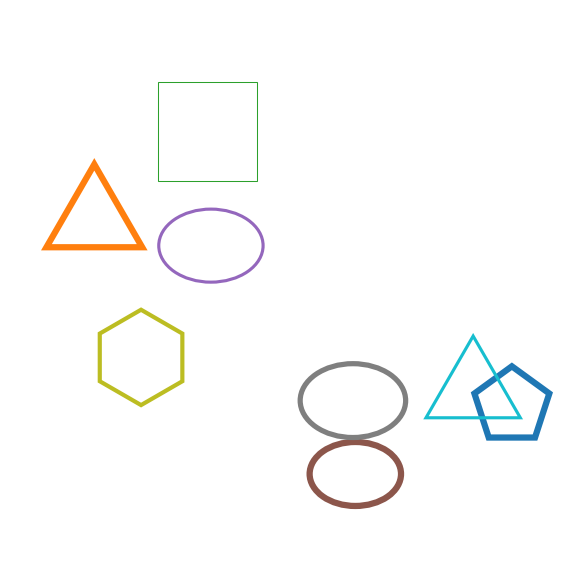[{"shape": "pentagon", "thickness": 3, "radius": 0.34, "center": [0.886, 0.297]}, {"shape": "triangle", "thickness": 3, "radius": 0.48, "center": [0.163, 0.619]}, {"shape": "square", "thickness": 0.5, "radius": 0.43, "center": [0.36, 0.772]}, {"shape": "oval", "thickness": 1.5, "radius": 0.45, "center": [0.365, 0.574]}, {"shape": "oval", "thickness": 3, "radius": 0.4, "center": [0.615, 0.178]}, {"shape": "oval", "thickness": 2.5, "radius": 0.46, "center": [0.611, 0.305]}, {"shape": "hexagon", "thickness": 2, "radius": 0.41, "center": [0.244, 0.38]}, {"shape": "triangle", "thickness": 1.5, "radius": 0.47, "center": [0.819, 0.323]}]